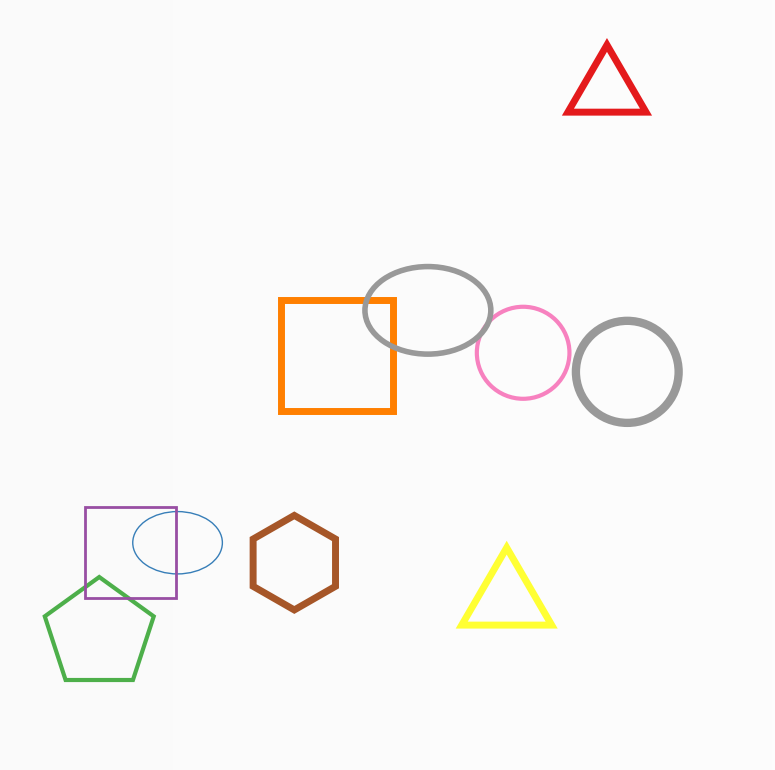[{"shape": "triangle", "thickness": 2.5, "radius": 0.29, "center": [0.783, 0.883]}, {"shape": "oval", "thickness": 0.5, "radius": 0.29, "center": [0.229, 0.295]}, {"shape": "pentagon", "thickness": 1.5, "radius": 0.37, "center": [0.128, 0.177]}, {"shape": "square", "thickness": 1, "radius": 0.29, "center": [0.168, 0.283]}, {"shape": "square", "thickness": 2.5, "radius": 0.36, "center": [0.435, 0.538]}, {"shape": "triangle", "thickness": 2.5, "radius": 0.34, "center": [0.654, 0.222]}, {"shape": "hexagon", "thickness": 2.5, "radius": 0.31, "center": [0.38, 0.269]}, {"shape": "circle", "thickness": 1.5, "radius": 0.3, "center": [0.675, 0.542]}, {"shape": "oval", "thickness": 2, "radius": 0.41, "center": [0.552, 0.597]}, {"shape": "circle", "thickness": 3, "radius": 0.33, "center": [0.809, 0.517]}]